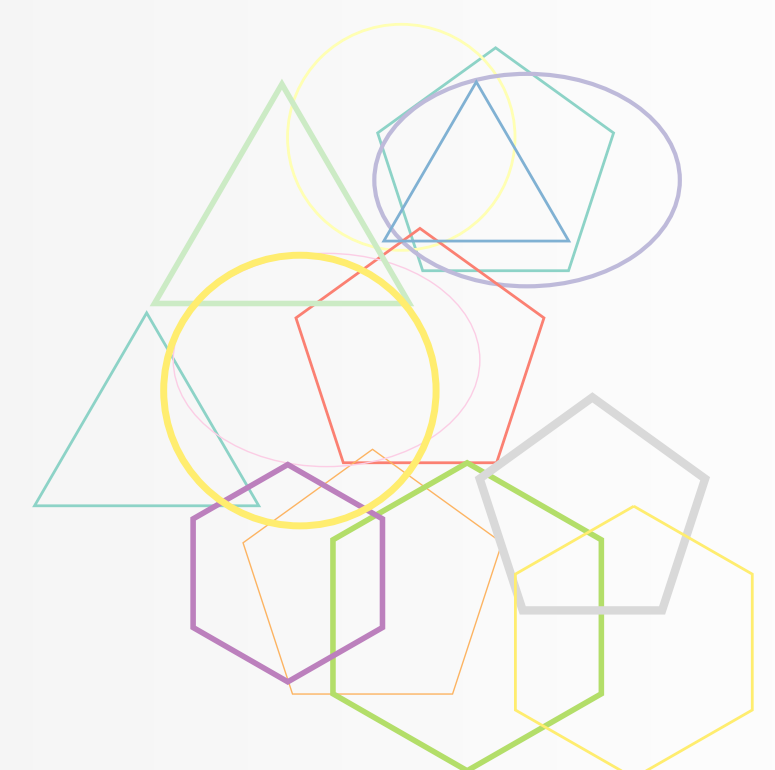[{"shape": "triangle", "thickness": 1, "radius": 0.84, "center": [0.189, 0.427]}, {"shape": "pentagon", "thickness": 1, "radius": 0.8, "center": [0.639, 0.778]}, {"shape": "circle", "thickness": 1, "radius": 0.73, "center": [0.518, 0.822]}, {"shape": "oval", "thickness": 1.5, "radius": 0.99, "center": [0.68, 0.766]}, {"shape": "pentagon", "thickness": 1, "radius": 0.84, "center": [0.542, 0.535]}, {"shape": "triangle", "thickness": 1, "radius": 0.69, "center": [0.615, 0.756]}, {"shape": "pentagon", "thickness": 0.5, "radius": 0.88, "center": [0.481, 0.241]}, {"shape": "hexagon", "thickness": 2, "radius": 1.0, "center": [0.603, 0.199]}, {"shape": "oval", "thickness": 0.5, "radius": 0.99, "center": [0.421, 0.532]}, {"shape": "pentagon", "thickness": 3, "radius": 0.76, "center": [0.764, 0.331]}, {"shape": "hexagon", "thickness": 2, "radius": 0.71, "center": [0.371, 0.256]}, {"shape": "triangle", "thickness": 2, "radius": 0.95, "center": [0.364, 0.701]}, {"shape": "hexagon", "thickness": 1, "radius": 0.88, "center": [0.818, 0.166]}, {"shape": "circle", "thickness": 2.5, "radius": 0.88, "center": [0.387, 0.493]}]